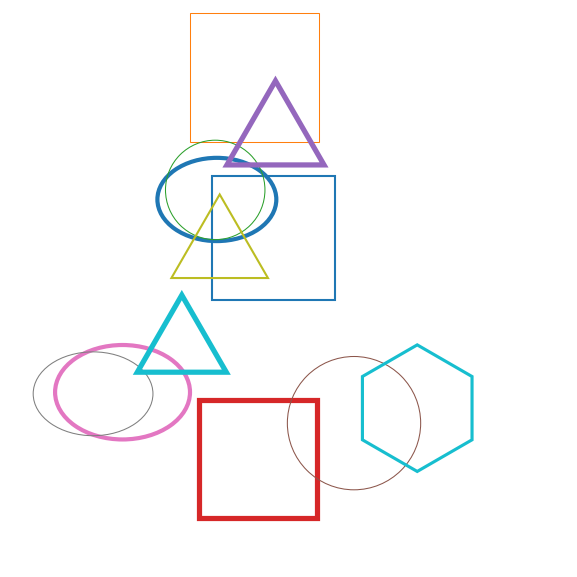[{"shape": "oval", "thickness": 2, "radius": 0.51, "center": [0.376, 0.654]}, {"shape": "square", "thickness": 1, "radius": 0.53, "center": [0.473, 0.587]}, {"shape": "square", "thickness": 0.5, "radius": 0.56, "center": [0.44, 0.865]}, {"shape": "circle", "thickness": 0.5, "radius": 0.43, "center": [0.373, 0.67]}, {"shape": "square", "thickness": 2.5, "radius": 0.51, "center": [0.447, 0.205]}, {"shape": "triangle", "thickness": 2.5, "radius": 0.49, "center": [0.477, 0.762]}, {"shape": "circle", "thickness": 0.5, "radius": 0.58, "center": [0.613, 0.266]}, {"shape": "oval", "thickness": 2, "radius": 0.58, "center": [0.212, 0.32]}, {"shape": "oval", "thickness": 0.5, "radius": 0.52, "center": [0.161, 0.317]}, {"shape": "triangle", "thickness": 1, "radius": 0.48, "center": [0.38, 0.566]}, {"shape": "hexagon", "thickness": 1.5, "radius": 0.55, "center": [0.722, 0.292]}, {"shape": "triangle", "thickness": 2.5, "radius": 0.44, "center": [0.315, 0.399]}]